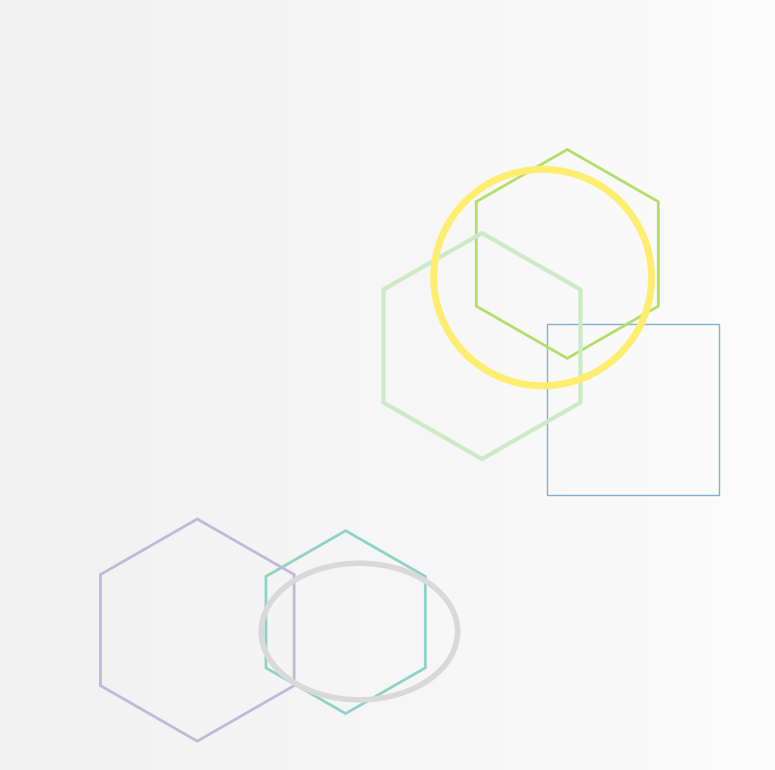[{"shape": "hexagon", "thickness": 1, "radius": 0.59, "center": [0.446, 0.192]}, {"shape": "hexagon", "thickness": 1, "radius": 0.72, "center": [0.255, 0.182]}, {"shape": "square", "thickness": 0.5, "radius": 0.55, "center": [0.817, 0.468]}, {"shape": "hexagon", "thickness": 1, "radius": 0.68, "center": [0.732, 0.67]}, {"shape": "oval", "thickness": 2, "radius": 0.63, "center": [0.464, 0.18]}, {"shape": "hexagon", "thickness": 1.5, "radius": 0.73, "center": [0.622, 0.551]}, {"shape": "circle", "thickness": 2.5, "radius": 0.7, "center": [0.7, 0.64]}]